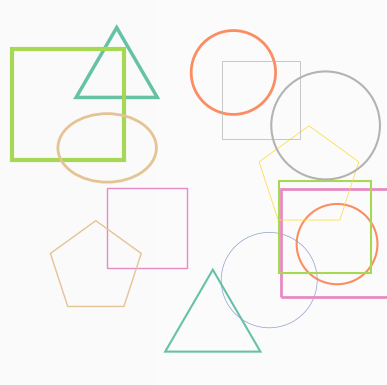[{"shape": "triangle", "thickness": 1.5, "radius": 0.71, "center": [0.549, 0.158]}, {"shape": "triangle", "thickness": 2.5, "radius": 0.6, "center": [0.301, 0.807]}, {"shape": "circle", "thickness": 1.5, "radius": 0.52, "center": [0.87, 0.366]}, {"shape": "circle", "thickness": 2, "radius": 0.54, "center": [0.602, 0.812]}, {"shape": "circle", "thickness": 0.5, "radius": 0.62, "center": [0.695, 0.272]}, {"shape": "square", "thickness": 2, "radius": 0.7, "center": [0.866, 0.37]}, {"shape": "square", "thickness": 1, "radius": 0.52, "center": [0.378, 0.408]}, {"shape": "square", "thickness": 1.5, "radius": 0.6, "center": [0.839, 0.41]}, {"shape": "square", "thickness": 3, "radius": 0.72, "center": [0.175, 0.729]}, {"shape": "pentagon", "thickness": 0.5, "radius": 0.68, "center": [0.797, 0.538]}, {"shape": "oval", "thickness": 2, "radius": 0.64, "center": [0.277, 0.616]}, {"shape": "pentagon", "thickness": 1, "radius": 0.62, "center": [0.247, 0.304]}, {"shape": "circle", "thickness": 1.5, "radius": 0.7, "center": [0.84, 0.674]}, {"shape": "square", "thickness": 0.5, "radius": 0.5, "center": [0.673, 0.741]}]